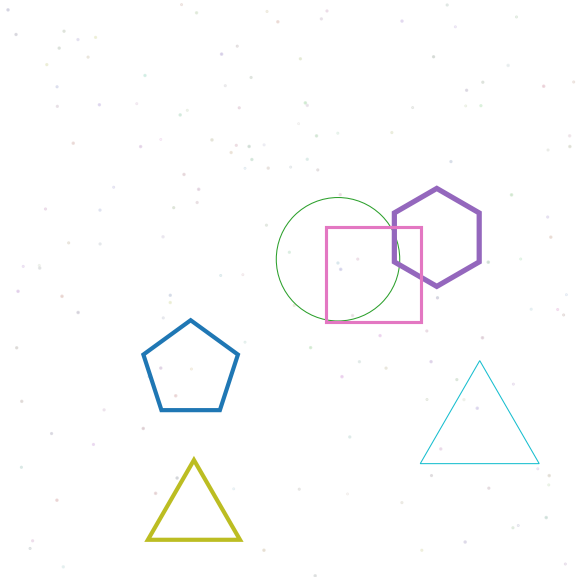[{"shape": "pentagon", "thickness": 2, "radius": 0.43, "center": [0.33, 0.359]}, {"shape": "circle", "thickness": 0.5, "radius": 0.53, "center": [0.585, 0.55]}, {"shape": "hexagon", "thickness": 2.5, "radius": 0.42, "center": [0.756, 0.588]}, {"shape": "square", "thickness": 1.5, "radius": 0.41, "center": [0.648, 0.525]}, {"shape": "triangle", "thickness": 2, "radius": 0.46, "center": [0.336, 0.11]}, {"shape": "triangle", "thickness": 0.5, "radius": 0.59, "center": [0.831, 0.256]}]